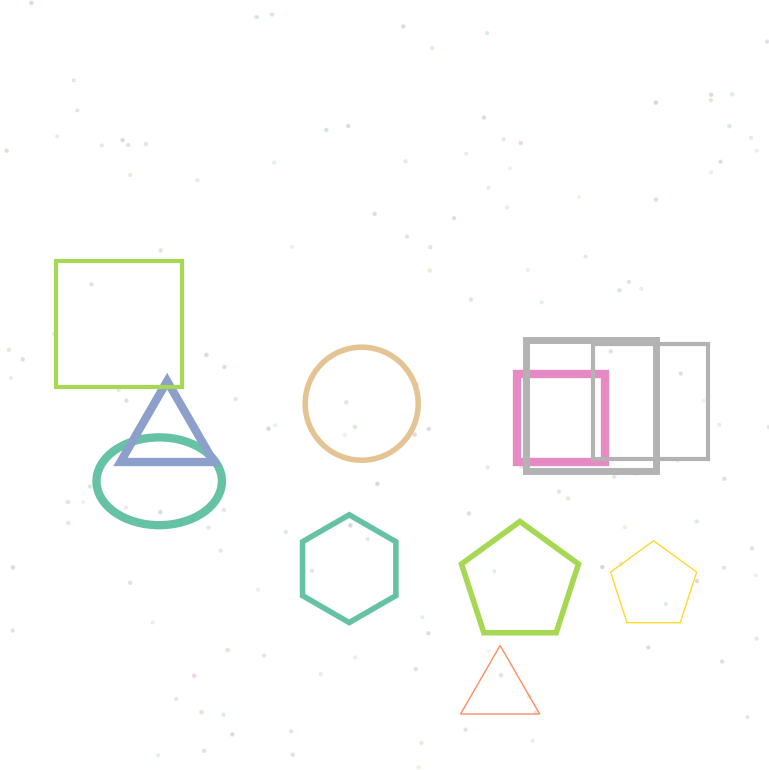[{"shape": "hexagon", "thickness": 2, "radius": 0.35, "center": [0.454, 0.261]}, {"shape": "oval", "thickness": 3, "radius": 0.41, "center": [0.207, 0.375]}, {"shape": "triangle", "thickness": 0.5, "radius": 0.3, "center": [0.65, 0.102]}, {"shape": "triangle", "thickness": 3, "radius": 0.35, "center": [0.217, 0.435]}, {"shape": "square", "thickness": 3, "radius": 0.29, "center": [0.729, 0.458]}, {"shape": "square", "thickness": 1.5, "radius": 0.41, "center": [0.154, 0.579]}, {"shape": "pentagon", "thickness": 2, "radius": 0.4, "center": [0.675, 0.243]}, {"shape": "pentagon", "thickness": 0.5, "radius": 0.29, "center": [0.849, 0.239]}, {"shape": "circle", "thickness": 2, "radius": 0.37, "center": [0.47, 0.476]}, {"shape": "square", "thickness": 1.5, "radius": 0.38, "center": [0.845, 0.479]}, {"shape": "square", "thickness": 2.5, "radius": 0.42, "center": [0.768, 0.473]}]